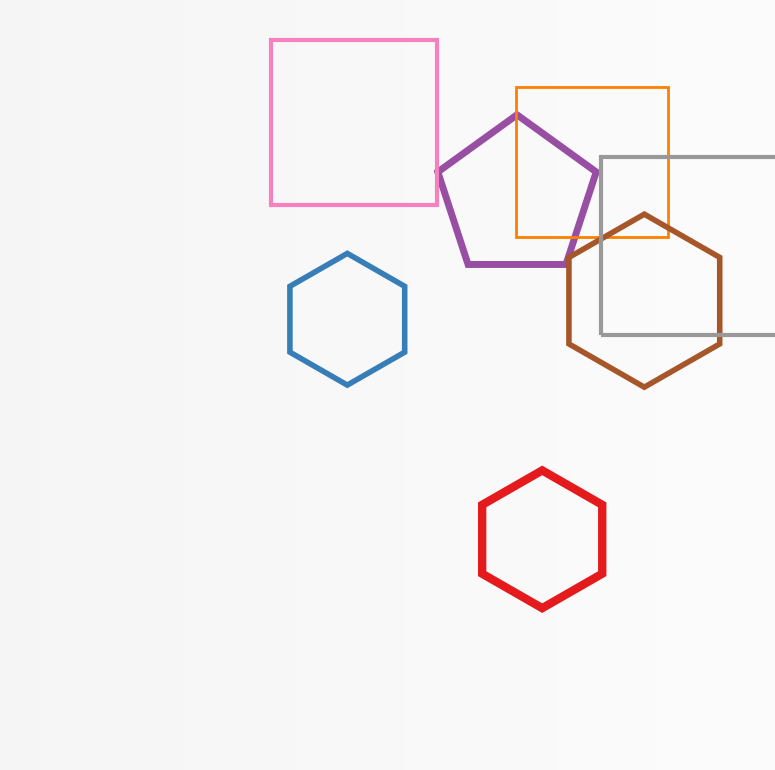[{"shape": "hexagon", "thickness": 3, "radius": 0.45, "center": [0.7, 0.3]}, {"shape": "hexagon", "thickness": 2, "radius": 0.43, "center": [0.448, 0.585]}, {"shape": "pentagon", "thickness": 2.5, "radius": 0.54, "center": [0.667, 0.743]}, {"shape": "square", "thickness": 1, "radius": 0.49, "center": [0.764, 0.79]}, {"shape": "hexagon", "thickness": 2, "radius": 0.56, "center": [0.831, 0.61]}, {"shape": "square", "thickness": 1.5, "radius": 0.53, "center": [0.457, 0.841]}, {"shape": "square", "thickness": 1.5, "radius": 0.58, "center": [0.891, 0.681]}]